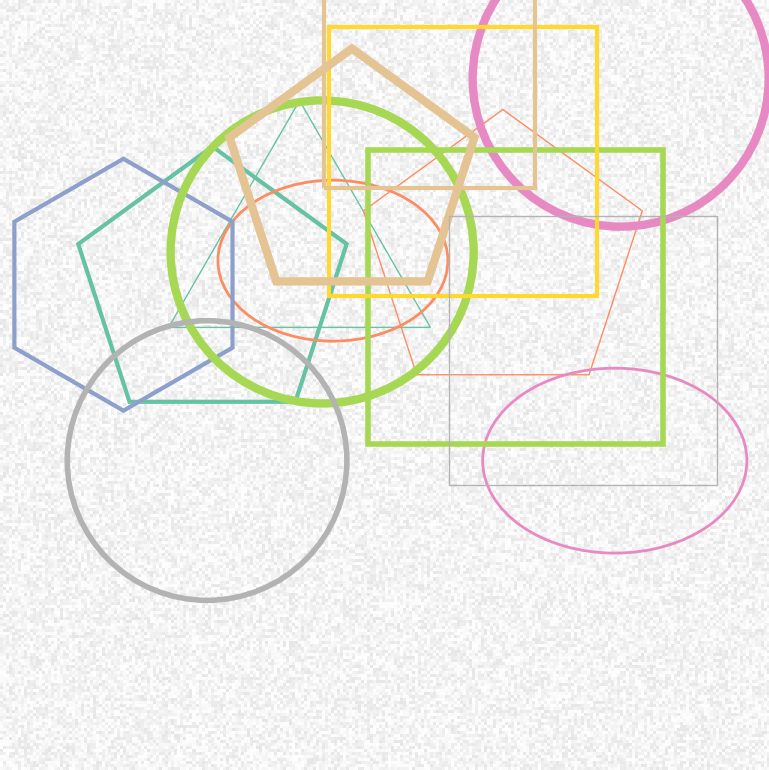[{"shape": "triangle", "thickness": 0.5, "radius": 0.98, "center": [0.389, 0.673]}, {"shape": "pentagon", "thickness": 1.5, "radius": 0.92, "center": [0.276, 0.626]}, {"shape": "oval", "thickness": 1, "radius": 0.75, "center": [0.432, 0.661]}, {"shape": "pentagon", "thickness": 0.5, "radius": 0.95, "center": [0.653, 0.667]}, {"shape": "hexagon", "thickness": 1.5, "radius": 0.82, "center": [0.16, 0.63]}, {"shape": "oval", "thickness": 1, "radius": 0.86, "center": [0.798, 0.402]}, {"shape": "circle", "thickness": 3, "radius": 0.96, "center": [0.806, 0.898]}, {"shape": "circle", "thickness": 3, "radius": 0.98, "center": [0.418, 0.673]}, {"shape": "square", "thickness": 2, "radius": 0.96, "center": [0.669, 0.614]}, {"shape": "square", "thickness": 1.5, "radius": 0.87, "center": [0.601, 0.79]}, {"shape": "square", "thickness": 1.5, "radius": 0.68, "center": [0.558, 0.893]}, {"shape": "pentagon", "thickness": 3, "radius": 0.84, "center": [0.457, 0.77]}, {"shape": "circle", "thickness": 2, "radius": 0.91, "center": [0.269, 0.402]}, {"shape": "square", "thickness": 0.5, "radius": 0.87, "center": [0.757, 0.545]}]